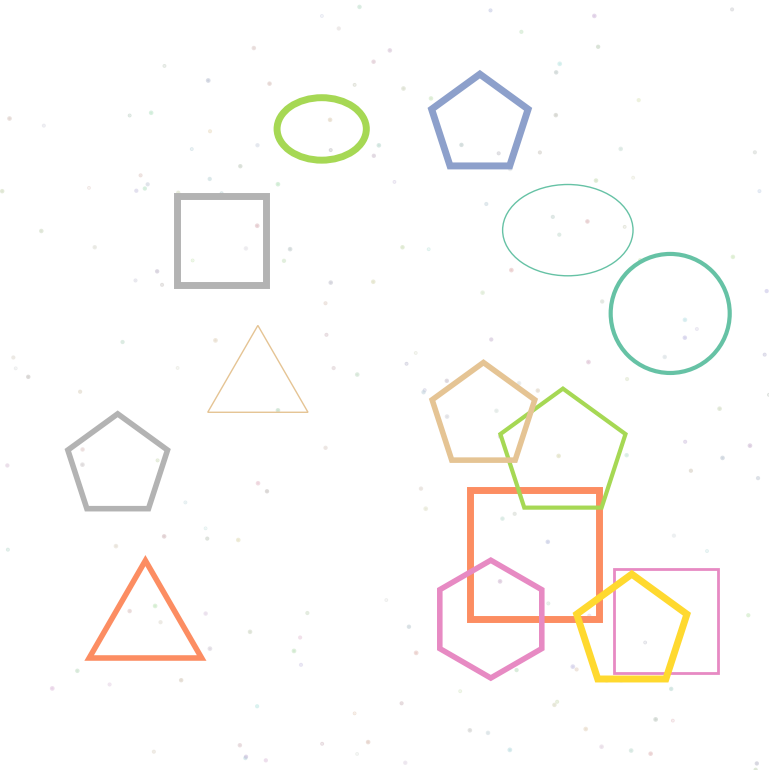[{"shape": "oval", "thickness": 0.5, "radius": 0.42, "center": [0.737, 0.701]}, {"shape": "circle", "thickness": 1.5, "radius": 0.39, "center": [0.87, 0.593]}, {"shape": "square", "thickness": 2.5, "radius": 0.42, "center": [0.694, 0.28]}, {"shape": "triangle", "thickness": 2, "radius": 0.42, "center": [0.189, 0.188]}, {"shape": "pentagon", "thickness": 2.5, "radius": 0.33, "center": [0.623, 0.838]}, {"shape": "square", "thickness": 1, "radius": 0.34, "center": [0.865, 0.194]}, {"shape": "hexagon", "thickness": 2, "radius": 0.38, "center": [0.637, 0.196]}, {"shape": "pentagon", "thickness": 1.5, "radius": 0.43, "center": [0.731, 0.41]}, {"shape": "oval", "thickness": 2.5, "radius": 0.29, "center": [0.418, 0.833]}, {"shape": "pentagon", "thickness": 2.5, "radius": 0.38, "center": [0.821, 0.179]}, {"shape": "pentagon", "thickness": 2, "radius": 0.35, "center": [0.628, 0.459]}, {"shape": "triangle", "thickness": 0.5, "radius": 0.38, "center": [0.335, 0.502]}, {"shape": "pentagon", "thickness": 2, "radius": 0.34, "center": [0.153, 0.394]}, {"shape": "square", "thickness": 2.5, "radius": 0.29, "center": [0.287, 0.688]}]